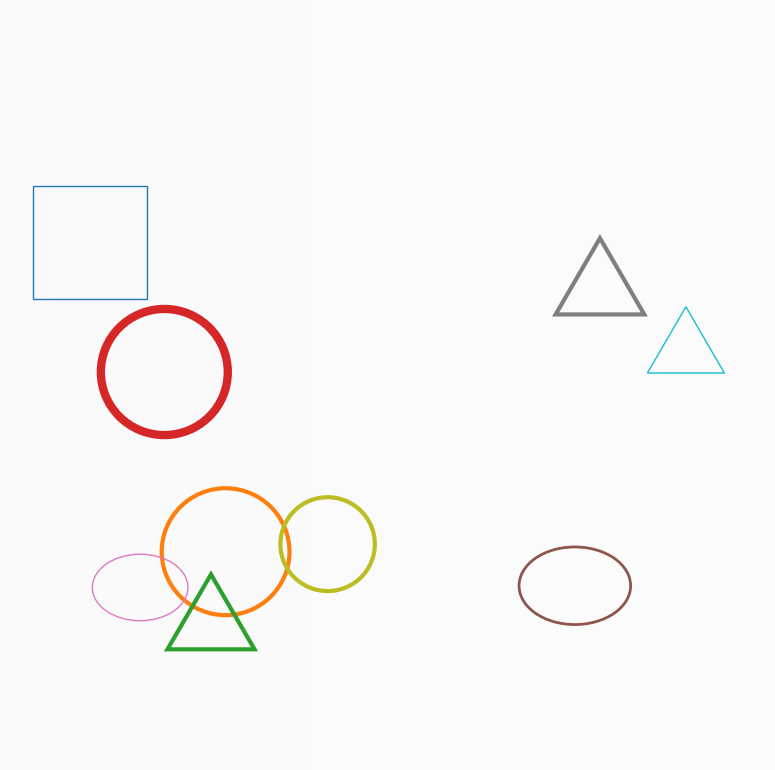[{"shape": "square", "thickness": 0.5, "radius": 0.37, "center": [0.116, 0.685]}, {"shape": "circle", "thickness": 1.5, "radius": 0.41, "center": [0.291, 0.284]}, {"shape": "triangle", "thickness": 1.5, "radius": 0.32, "center": [0.272, 0.189]}, {"shape": "circle", "thickness": 3, "radius": 0.41, "center": [0.212, 0.517]}, {"shape": "oval", "thickness": 1, "radius": 0.36, "center": [0.742, 0.239]}, {"shape": "oval", "thickness": 0.5, "radius": 0.31, "center": [0.181, 0.237]}, {"shape": "triangle", "thickness": 1.5, "radius": 0.33, "center": [0.774, 0.625]}, {"shape": "circle", "thickness": 1.5, "radius": 0.3, "center": [0.423, 0.293]}, {"shape": "triangle", "thickness": 0.5, "radius": 0.29, "center": [0.885, 0.544]}]